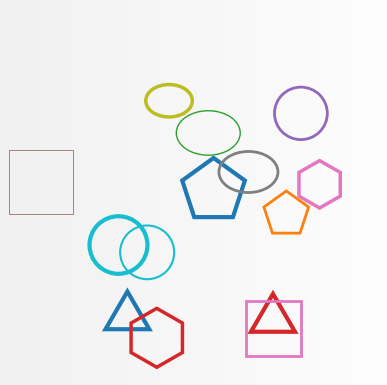[{"shape": "triangle", "thickness": 3, "radius": 0.33, "center": [0.329, 0.178]}, {"shape": "pentagon", "thickness": 3, "radius": 0.42, "center": [0.551, 0.505]}, {"shape": "pentagon", "thickness": 2, "radius": 0.3, "center": [0.739, 0.443]}, {"shape": "oval", "thickness": 1, "radius": 0.41, "center": [0.537, 0.655]}, {"shape": "triangle", "thickness": 3, "radius": 0.33, "center": [0.704, 0.171]}, {"shape": "hexagon", "thickness": 2.5, "radius": 0.38, "center": [0.405, 0.123]}, {"shape": "circle", "thickness": 2, "radius": 0.34, "center": [0.777, 0.706]}, {"shape": "square", "thickness": 0.5, "radius": 0.42, "center": [0.105, 0.528]}, {"shape": "hexagon", "thickness": 2.5, "radius": 0.31, "center": [0.825, 0.521]}, {"shape": "square", "thickness": 2, "radius": 0.35, "center": [0.705, 0.147]}, {"shape": "oval", "thickness": 2, "radius": 0.38, "center": [0.641, 0.553]}, {"shape": "oval", "thickness": 2.5, "radius": 0.3, "center": [0.436, 0.738]}, {"shape": "circle", "thickness": 3, "radius": 0.37, "center": [0.306, 0.364]}, {"shape": "circle", "thickness": 1.5, "radius": 0.35, "center": [0.38, 0.345]}]